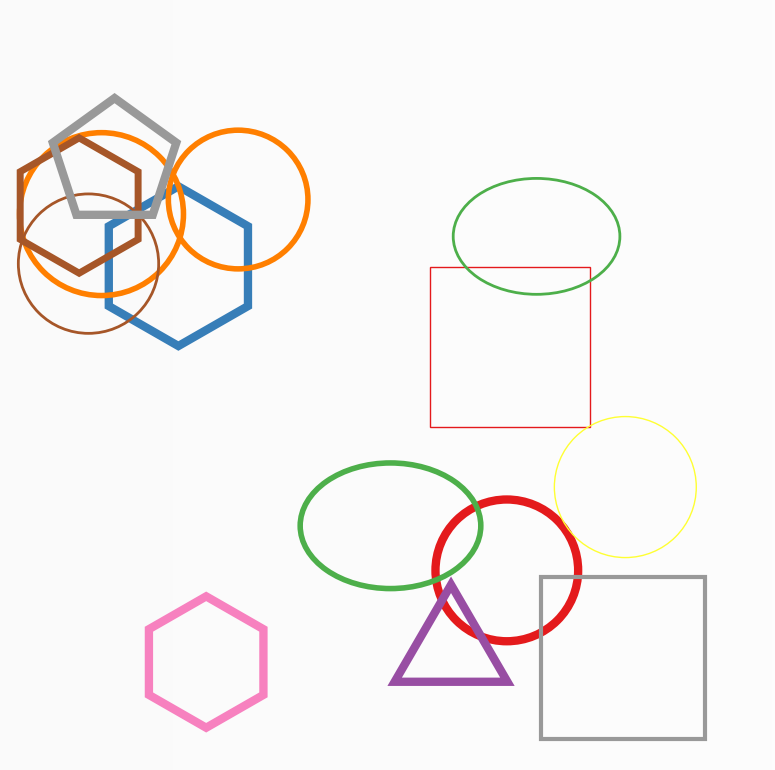[{"shape": "circle", "thickness": 3, "radius": 0.46, "center": [0.654, 0.259]}, {"shape": "square", "thickness": 0.5, "radius": 0.52, "center": [0.658, 0.549]}, {"shape": "hexagon", "thickness": 3, "radius": 0.52, "center": [0.23, 0.654]}, {"shape": "oval", "thickness": 2, "radius": 0.58, "center": [0.504, 0.317]}, {"shape": "oval", "thickness": 1, "radius": 0.54, "center": [0.692, 0.693]}, {"shape": "triangle", "thickness": 3, "radius": 0.42, "center": [0.582, 0.157]}, {"shape": "circle", "thickness": 2, "radius": 0.45, "center": [0.307, 0.741]}, {"shape": "circle", "thickness": 2, "radius": 0.53, "center": [0.131, 0.722]}, {"shape": "circle", "thickness": 0.5, "radius": 0.46, "center": [0.807, 0.367]}, {"shape": "circle", "thickness": 1, "radius": 0.45, "center": [0.114, 0.658]}, {"shape": "hexagon", "thickness": 2.5, "radius": 0.44, "center": [0.102, 0.733]}, {"shape": "hexagon", "thickness": 3, "radius": 0.43, "center": [0.266, 0.14]}, {"shape": "pentagon", "thickness": 3, "radius": 0.42, "center": [0.148, 0.789]}, {"shape": "square", "thickness": 1.5, "radius": 0.53, "center": [0.804, 0.146]}]